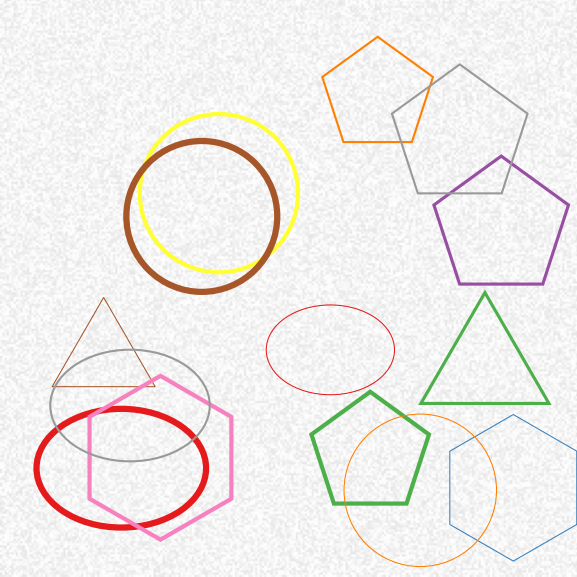[{"shape": "oval", "thickness": 0.5, "radius": 0.56, "center": [0.572, 0.393]}, {"shape": "oval", "thickness": 3, "radius": 0.73, "center": [0.21, 0.188]}, {"shape": "hexagon", "thickness": 0.5, "radius": 0.63, "center": [0.889, 0.154]}, {"shape": "pentagon", "thickness": 2, "radius": 0.54, "center": [0.641, 0.214]}, {"shape": "triangle", "thickness": 1.5, "radius": 0.64, "center": [0.84, 0.365]}, {"shape": "pentagon", "thickness": 1.5, "radius": 0.61, "center": [0.868, 0.606]}, {"shape": "circle", "thickness": 0.5, "radius": 0.66, "center": [0.728, 0.15]}, {"shape": "pentagon", "thickness": 1, "radius": 0.5, "center": [0.654, 0.835]}, {"shape": "circle", "thickness": 2, "radius": 0.69, "center": [0.379, 0.665]}, {"shape": "triangle", "thickness": 0.5, "radius": 0.52, "center": [0.179, 0.381]}, {"shape": "circle", "thickness": 3, "radius": 0.65, "center": [0.349, 0.624]}, {"shape": "hexagon", "thickness": 2, "radius": 0.71, "center": [0.278, 0.206]}, {"shape": "oval", "thickness": 1, "radius": 0.69, "center": [0.225, 0.297]}, {"shape": "pentagon", "thickness": 1, "radius": 0.62, "center": [0.796, 0.764]}]